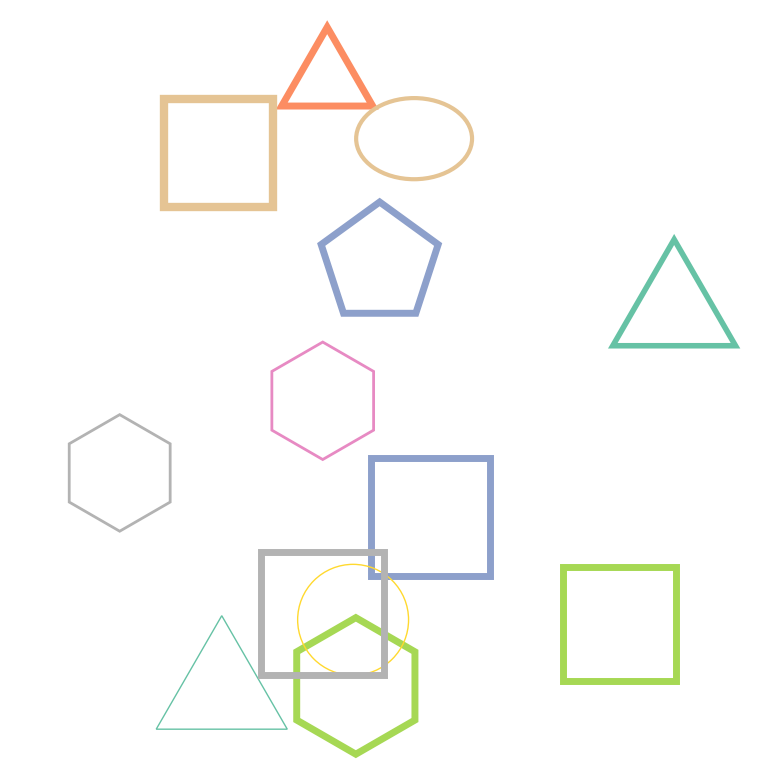[{"shape": "triangle", "thickness": 0.5, "radius": 0.49, "center": [0.288, 0.102]}, {"shape": "triangle", "thickness": 2, "radius": 0.46, "center": [0.876, 0.597]}, {"shape": "triangle", "thickness": 2.5, "radius": 0.34, "center": [0.425, 0.896]}, {"shape": "pentagon", "thickness": 2.5, "radius": 0.4, "center": [0.493, 0.658]}, {"shape": "square", "thickness": 2.5, "radius": 0.38, "center": [0.559, 0.328]}, {"shape": "hexagon", "thickness": 1, "radius": 0.38, "center": [0.419, 0.479]}, {"shape": "square", "thickness": 2.5, "radius": 0.37, "center": [0.805, 0.19]}, {"shape": "hexagon", "thickness": 2.5, "radius": 0.44, "center": [0.462, 0.109]}, {"shape": "circle", "thickness": 0.5, "radius": 0.36, "center": [0.459, 0.195]}, {"shape": "square", "thickness": 3, "radius": 0.35, "center": [0.284, 0.802]}, {"shape": "oval", "thickness": 1.5, "radius": 0.38, "center": [0.538, 0.82]}, {"shape": "hexagon", "thickness": 1, "radius": 0.38, "center": [0.155, 0.386]}, {"shape": "square", "thickness": 2.5, "radius": 0.4, "center": [0.419, 0.203]}]